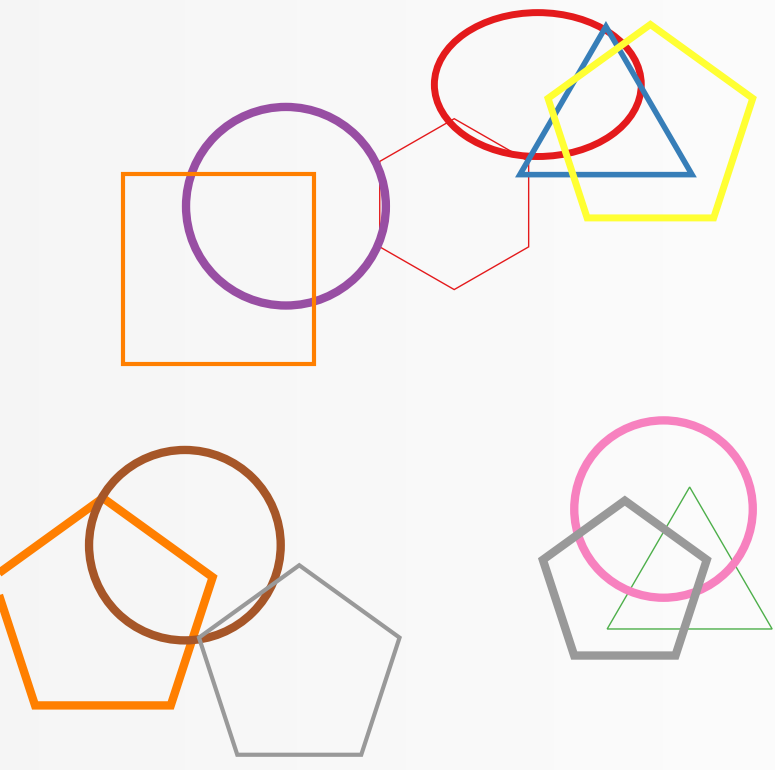[{"shape": "oval", "thickness": 2.5, "radius": 0.67, "center": [0.694, 0.89]}, {"shape": "hexagon", "thickness": 0.5, "radius": 0.55, "center": [0.586, 0.735]}, {"shape": "triangle", "thickness": 2, "radius": 0.64, "center": [0.782, 0.837]}, {"shape": "triangle", "thickness": 0.5, "radius": 0.61, "center": [0.89, 0.245]}, {"shape": "circle", "thickness": 3, "radius": 0.64, "center": [0.369, 0.732]}, {"shape": "pentagon", "thickness": 3, "radius": 0.74, "center": [0.133, 0.204]}, {"shape": "square", "thickness": 1.5, "radius": 0.62, "center": [0.282, 0.65]}, {"shape": "pentagon", "thickness": 2.5, "radius": 0.69, "center": [0.839, 0.829]}, {"shape": "circle", "thickness": 3, "radius": 0.62, "center": [0.239, 0.292]}, {"shape": "circle", "thickness": 3, "radius": 0.58, "center": [0.856, 0.339]}, {"shape": "pentagon", "thickness": 1.5, "radius": 0.68, "center": [0.386, 0.13]}, {"shape": "pentagon", "thickness": 3, "radius": 0.56, "center": [0.806, 0.239]}]